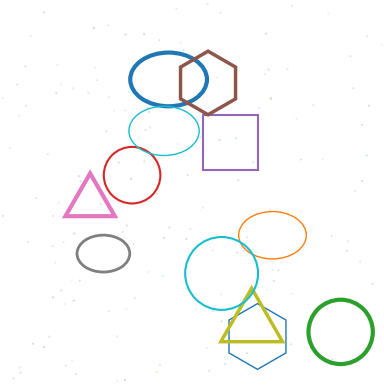[{"shape": "hexagon", "thickness": 1, "radius": 0.43, "center": [0.669, 0.126]}, {"shape": "oval", "thickness": 3, "radius": 0.5, "center": [0.438, 0.794]}, {"shape": "oval", "thickness": 1, "radius": 0.44, "center": [0.708, 0.389]}, {"shape": "circle", "thickness": 3, "radius": 0.42, "center": [0.885, 0.138]}, {"shape": "circle", "thickness": 1.5, "radius": 0.37, "center": [0.343, 0.545]}, {"shape": "square", "thickness": 1.5, "radius": 0.36, "center": [0.598, 0.63]}, {"shape": "hexagon", "thickness": 2.5, "radius": 0.41, "center": [0.54, 0.784]}, {"shape": "triangle", "thickness": 3, "radius": 0.37, "center": [0.234, 0.476]}, {"shape": "oval", "thickness": 2, "radius": 0.34, "center": [0.269, 0.341]}, {"shape": "triangle", "thickness": 2.5, "radius": 0.46, "center": [0.654, 0.159]}, {"shape": "circle", "thickness": 1.5, "radius": 0.47, "center": [0.576, 0.29]}, {"shape": "oval", "thickness": 1, "radius": 0.46, "center": [0.426, 0.66]}]